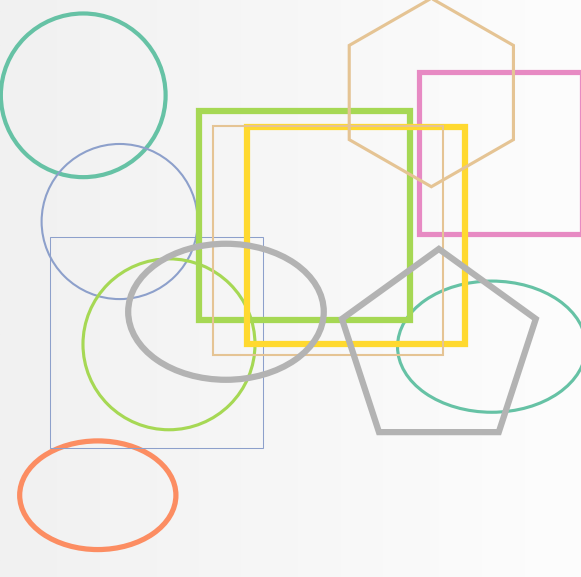[{"shape": "circle", "thickness": 2, "radius": 0.71, "center": [0.143, 0.834]}, {"shape": "oval", "thickness": 1.5, "radius": 0.81, "center": [0.846, 0.399]}, {"shape": "oval", "thickness": 2.5, "radius": 0.67, "center": [0.168, 0.142]}, {"shape": "square", "thickness": 0.5, "radius": 0.92, "center": [0.269, 0.407]}, {"shape": "circle", "thickness": 1, "radius": 0.67, "center": [0.206, 0.616]}, {"shape": "square", "thickness": 2.5, "radius": 0.7, "center": [0.861, 0.734]}, {"shape": "circle", "thickness": 1.5, "radius": 0.74, "center": [0.291, 0.403]}, {"shape": "square", "thickness": 3, "radius": 0.9, "center": [0.524, 0.626]}, {"shape": "square", "thickness": 3, "radius": 0.94, "center": [0.612, 0.591]}, {"shape": "hexagon", "thickness": 1.5, "radius": 0.82, "center": [0.742, 0.839]}, {"shape": "square", "thickness": 1, "radius": 0.99, "center": [0.565, 0.583]}, {"shape": "oval", "thickness": 3, "radius": 0.84, "center": [0.389, 0.459]}, {"shape": "pentagon", "thickness": 3, "radius": 0.88, "center": [0.755, 0.393]}]